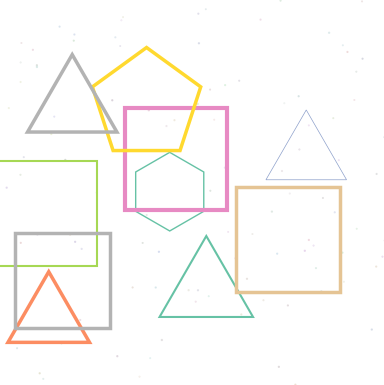[{"shape": "triangle", "thickness": 1.5, "radius": 0.7, "center": [0.536, 0.247]}, {"shape": "hexagon", "thickness": 1, "radius": 0.51, "center": [0.441, 0.502]}, {"shape": "triangle", "thickness": 2.5, "radius": 0.61, "center": [0.127, 0.172]}, {"shape": "triangle", "thickness": 0.5, "radius": 0.6, "center": [0.795, 0.594]}, {"shape": "square", "thickness": 3, "radius": 0.66, "center": [0.457, 0.586]}, {"shape": "square", "thickness": 1.5, "radius": 0.68, "center": [0.115, 0.444]}, {"shape": "pentagon", "thickness": 2.5, "radius": 0.74, "center": [0.381, 0.729]}, {"shape": "square", "thickness": 2.5, "radius": 0.68, "center": [0.748, 0.377]}, {"shape": "triangle", "thickness": 2.5, "radius": 0.67, "center": [0.188, 0.724]}, {"shape": "square", "thickness": 2.5, "radius": 0.62, "center": [0.162, 0.272]}]